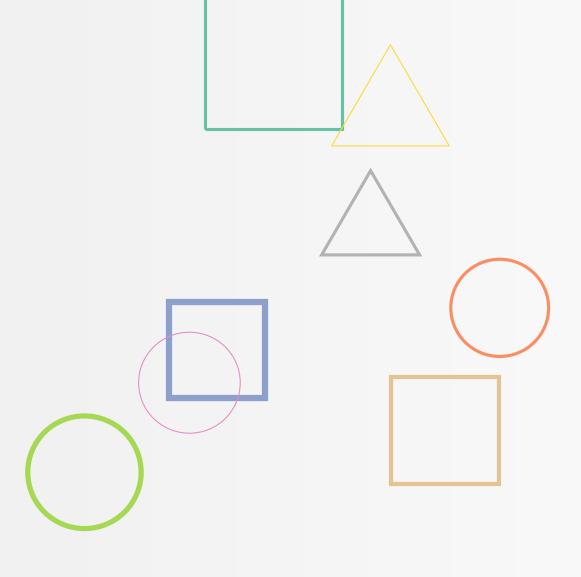[{"shape": "square", "thickness": 1.5, "radius": 0.59, "center": [0.471, 0.895]}, {"shape": "circle", "thickness": 1.5, "radius": 0.42, "center": [0.86, 0.466]}, {"shape": "square", "thickness": 3, "radius": 0.42, "center": [0.373, 0.393]}, {"shape": "circle", "thickness": 0.5, "radius": 0.44, "center": [0.326, 0.336]}, {"shape": "circle", "thickness": 2.5, "radius": 0.49, "center": [0.145, 0.181]}, {"shape": "triangle", "thickness": 0.5, "radius": 0.58, "center": [0.672, 0.805]}, {"shape": "square", "thickness": 2, "radius": 0.46, "center": [0.766, 0.253]}, {"shape": "triangle", "thickness": 1.5, "radius": 0.49, "center": [0.638, 0.606]}]